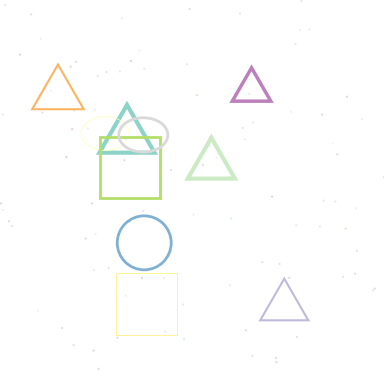[{"shape": "triangle", "thickness": 3, "radius": 0.41, "center": [0.33, 0.645]}, {"shape": "oval", "thickness": 0.5, "radius": 0.31, "center": [0.273, 0.653]}, {"shape": "triangle", "thickness": 1.5, "radius": 0.36, "center": [0.738, 0.204]}, {"shape": "circle", "thickness": 2, "radius": 0.35, "center": [0.375, 0.369]}, {"shape": "triangle", "thickness": 1.5, "radius": 0.39, "center": [0.151, 0.755]}, {"shape": "square", "thickness": 2, "radius": 0.39, "center": [0.338, 0.565]}, {"shape": "oval", "thickness": 2, "radius": 0.32, "center": [0.372, 0.65]}, {"shape": "triangle", "thickness": 2.5, "radius": 0.29, "center": [0.653, 0.766]}, {"shape": "triangle", "thickness": 3, "radius": 0.35, "center": [0.549, 0.571]}, {"shape": "square", "thickness": 0.5, "radius": 0.4, "center": [0.381, 0.211]}]